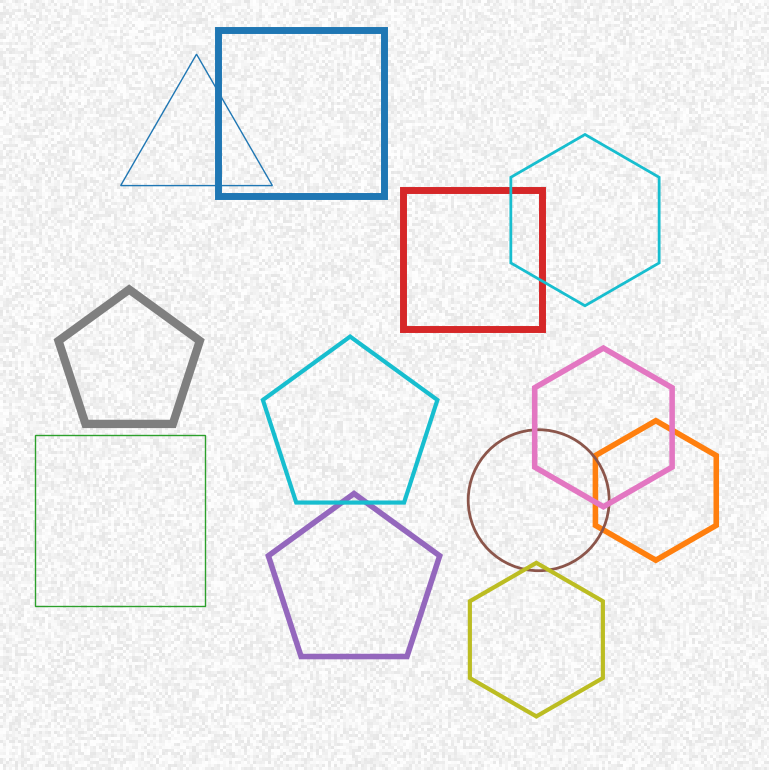[{"shape": "triangle", "thickness": 0.5, "radius": 0.57, "center": [0.255, 0.816]}, {"shape": "square", "thickness": 2.5, "radius": 0.54, "center": [0.391, 0.853]}, {"shape": "hexagon", "thickness": 2, "radius": 0.45, "center": [0.852, 0.363]}, {"shape": "square", "thickness": 0.5, "radius": 0.55, "center": [0.156, 0.324]}, {"shape": "square", "thickness": 2.5, "radius": 0.45, "center": [0.614, 0.663]}, {"shape": "pentagon", "thickness": 2, "radius": 0.58, "center": [0.46, 0.242]}, {"shape": "circle", "thickness": 1, "radius": 0.46, "center": [0.7, 0.35]}, {"shape": "hexagon", "thickness": 2, "radius": 0.52, "center": [0.784, 0.445]}, {"shape": "pentagon", "thickness": 3, "radius": 0.48, "center": [0.168, 0.528]}, {"shape": "hexagon", "thickness": 1.5, "radius": 0.5, "center": [0.697, 0.169]}, {"shape": "pentagon", "thickness": 1.5, "radius": 0.6, "center": [0.455, 0.444]}, {"shape": "hexagon", "thickness": 1, "radius": 0.56, "center": [0.76, 0.714]}]